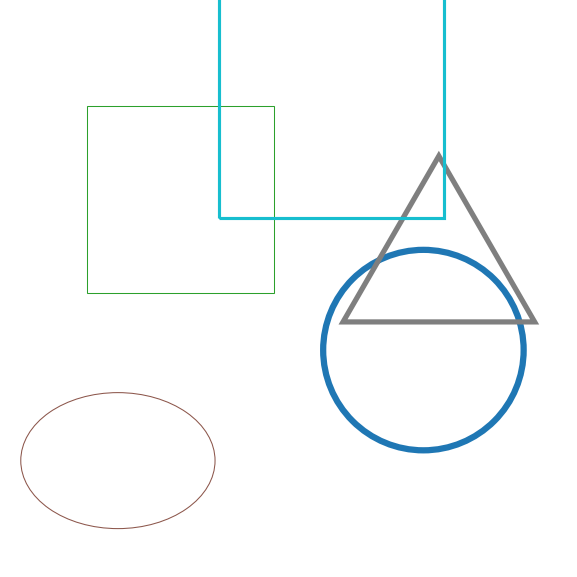[{"shape": "circle", "thickness": 3, "radius": 0.87, "center": [0.733, 0.393]}, {"shape": "square", "thickness": 0.5, "radius": 0.81, "center": [0.312, 0.654]}, {"shape": "oval", "thickness": 0.5, "radius": 0.84, "center": [0.204, 0.202]}, {"shape": "triangle", "thickness": 2.5, "radius": 0.96, "center": [0.76, 0.537]}, {"shape": "square", "thickness": 1.5, "radius": 0.97, "center": [0.574, 0.815]}]